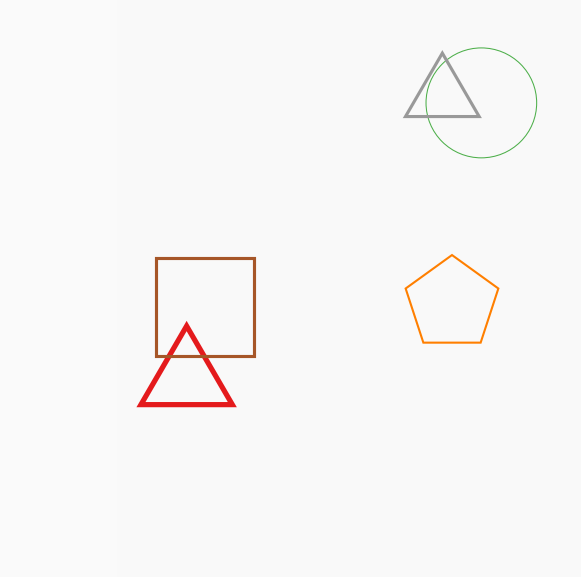[{"shape": "triangle", "thickness": 2.5, "radius": 0.45, "center": [0.321, 0.344]}, {"shape": "circle", "thickness": 0.5, "radius": 0.48, "center": [0.828, 0.821]}, {"shape": "pentagon", "thickness": 1, "radius": 0.42, "center": [0.778, 0.474]}, {"shape": "square", "thickness": 1.5, "radius": 0.42, "center": [0.352, 0.468]}, {"shape": "triangle", "thickness": 1.5, "radius": 0.37, "center": [0.761, 0.834]}]